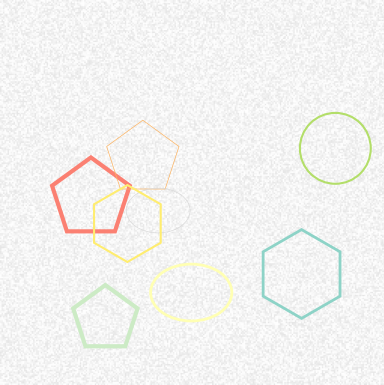[{"shape": "hexagon", "thickness": 2, "radius": 0.58, "center": [0.783, 0.288]}, {"shape": "oval", "thickness": 2, "radius": 0.53, "center": [0.497, 0.24]}, {"shape": "pentagon", "thickness": 3, "radius": 0.53, "center": [0.236, 0.485]}, {"shape": "pentagon", "thickness": 0.5, "radius": 0.49, "center": [0.371, 0.589]}, {"shape": "circle", "thickness": 1.5, "radius": 0.46, "center": [0.871, 0.615]}, {"shape": "oval", "thickness": 0.5, "radius": 0.41, "center": [0.411, 0.453]}, {"shape": "pentagon", "thickness": 3, "radius": 0.44, "center": [0.274, 0.172]}, {"shape": "hexagon", "thickness": 1.5, "radius": 0.5, "center": [0.331, 0.419]}]